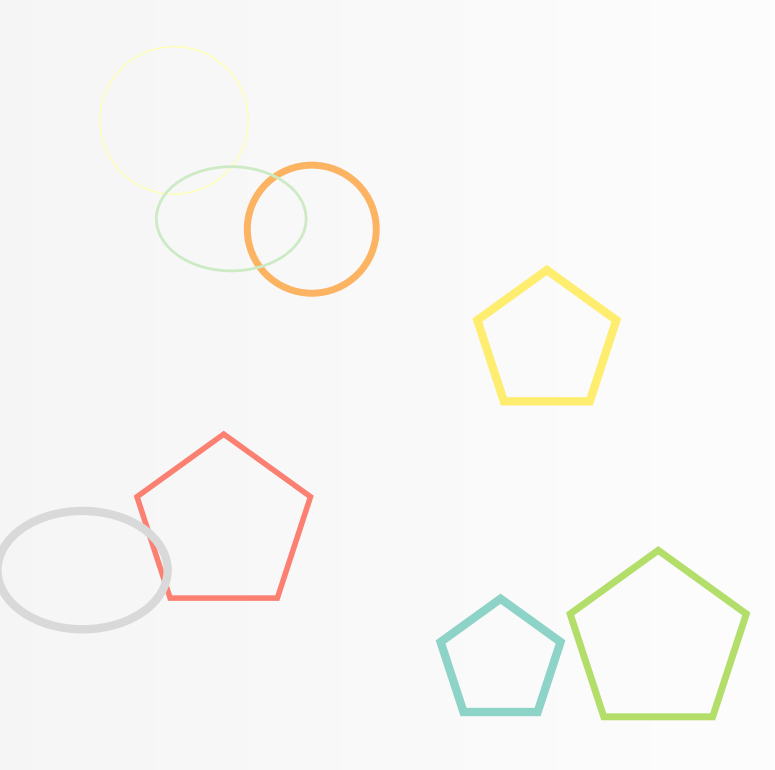[{"shape": "pentagon", "thickness": 3, "radius": 0.41, "center": [0.646, 0.141]}, {"shape": "circle", "thickness": 0.5, "radius": 0.48, "center": [0.225, 0.844]}, {"shape": "pentagon", "thickness": 2, "radius": 0.59, "center": [0.289, 0.318]}, {"shape": "circle", "thickness": 2.5, "radius": 0.42, "center": [0.402, 0.702]}, {"shape": "pentagon", "thickness": 2.5, "radius": 0.6, "center": [0.849, 0.166]}, {"shape": "oval", "thickness": 3, "radius": 0.55, "center": [0.107, 0.26]}, {"shape": "oval", "thickness": 1, "radius": 0.48, "center": [0.298, 0.716]}, {"shape": "pentagon", "thickness": 3, "radius": 0.47, "center": [0.706, 0.555]}]